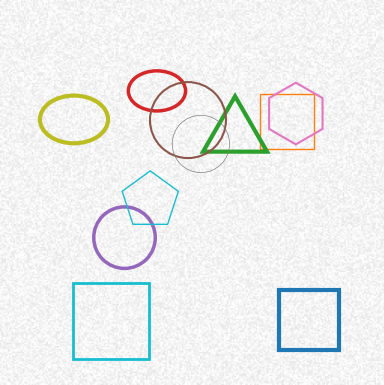[{"shape": "square", "thickness": 3, "radius": 0.39, "center": [0.803, 0.17]}, {"shape": "square", "thickness": 1, "radius": 0.35, "center": [0.746, 0.685]}, {"shape": "triangle", "thickness": 3, "radius": 0.48, "center": [0.611, 0.654]}, {"shape": "oval", "thickness": 2.5, "radius": 0.37, "center": [0.408, 0.764]}, {"shape": "circle", "thickness": 2.5, "radius": 0.4, "center": [0.323, 0.383]}, {"shape": "circle", "thickness": 1.5, "radius": 0.49, "center": [0.488, 0.688]}, {"shape": "hexagon", "thickness": 1.5, "radius": 0.4, "center": [0.768, 0.705]}, {"shape": "circle", "thickness": 0.5, "radius": 0.37, "center": [0.522, 0.626]}, {"shape": "oval", "thickness": 3, "radius": 0.44, "center": [0.192, 0.69]}, {"shape": "square", "thickness": 2, "radius": 0.49, "center": [0.289, 0.166]}, {"shape": "pentagon", "thickness": 1, "radius": 0.38, "center": [0.39, 0.479]}]